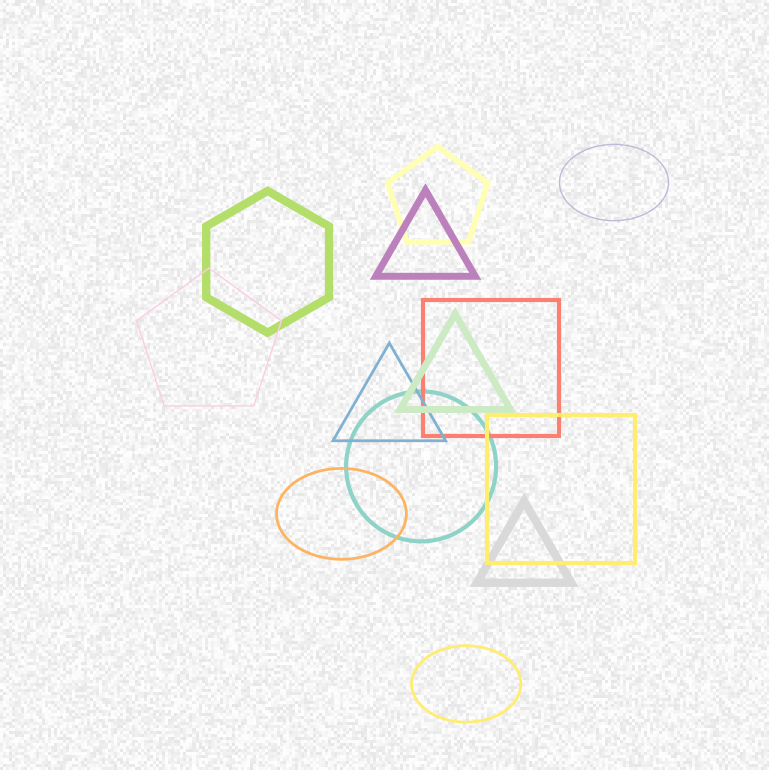[{"shape": "circle", "thickness": 1.5, "radius": 0.49, "center": [0.547, 0.394]}, {"shape": "pentagon", "thickness": 2, "radius": 0.34, "center": [0.568, 0.741]}, {"shape": "oval", "thickness": 0.5, "radius": 0.35, "center": [0.797, 0.763]}, {"shape": "square", "thickness": 1.5, "radius": 0.44, "center": [0.638, 0.522]}, {"shape": "triangle", "thickness": 1, "radius": 0.42, "center": [0.506, 0.47]}, {"shape": "oval", "thickness": 1, "radius": 0.42, "center": [0.443, 0.333]}, {"shape": "hexagon", "thickness": 3, "radius": 0.46, "center": [0.348, 0.66]}, {"shape": "pentagon", "thickness": 0.5, "radius": 0.49, "center": [0.271, 0.553]}, {"shape": "triangle", "thickness": 3, "radius": 0.35, "center": [0.681, 0.279]}, {"shape": "triangle", "thickness": 2.5, "radius": 0.37, "center": [0.553, 0.679]}, {"shape": "triangle", "thickness": 2.5, "radius": 0.41, "center": [0.591, 0.51]}, {"shape": "square", "thickness": 1.5, "radius": 0.48, "center": [0.729, 0.365]}, {"shape": "oval", "thickness": 1, "radius": 0.35, "center": [0.606, 0.112]}]